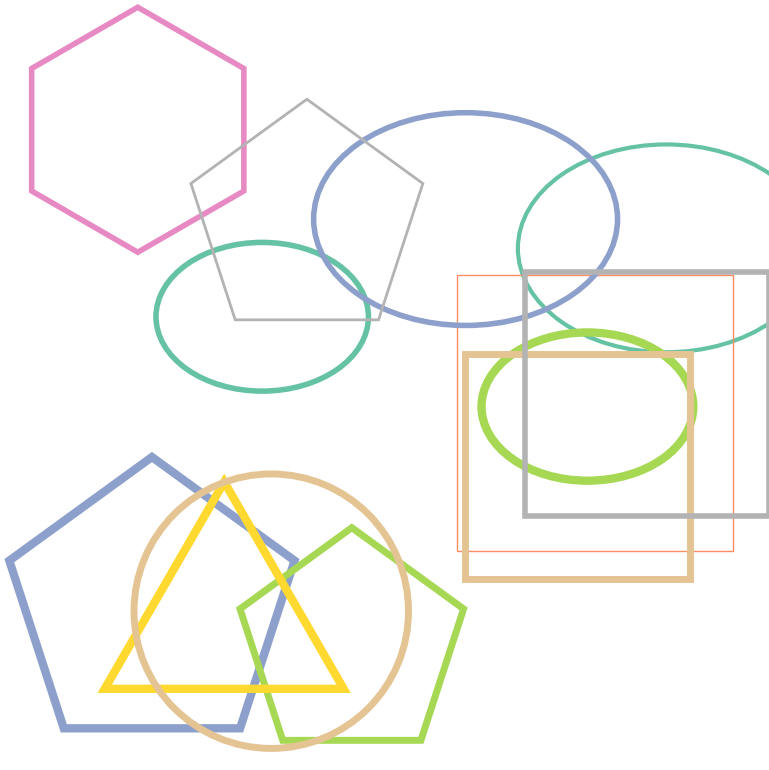[{"shape": "oval", "thickness": 2, "radius": 0.69, "center": [0.341, 0.589]}, {"shape": "oval", "thickness": 1.5, "radius": 0.96, "center": [0.865, 0.677]}, {"shape": "square", "thickness": 0.5, "radius": 0.9, "center": [0.773, 0.464]}, {"shape": "oval", "thickness": 2, "radius": 0.99, "center": [0.605, 0.715]}, {"shape": "pentagon", "thickness": 3, "radius": 0.97, "center": [0.197, 0.212]}, {"shape": "hexagon", "thickness": 2, "radius": 0.8, "center": [0.179, 0.832]}, {"shape": "oval", "thickness": 3, "radius": 0.69, "center": [0.763, 0.472]}, {"shape": "pentagon", "thickness": 2.5, "radius": 0.76, "center": [0.457, 0.162]}, {"shape": "triangle", "thickness": 3, "radius": 0.9, "center": [0.291, 0.195]}, {"shape": "square", "thickness": 2.5, "radius": 0.73, "center": [0.75, 0.394]}, {"shape": "circle", "thickness": 2.5, "radius": 0.89, "center": [0.352, 0.206]}, {"shape": "pentagon", "thickness": 1, "radius": 0.79, "center": [0.399, 0.713]}, {"shape": "square", "thickness": 2, "radius": 0.79, "center": [0.84, 0.488]}]